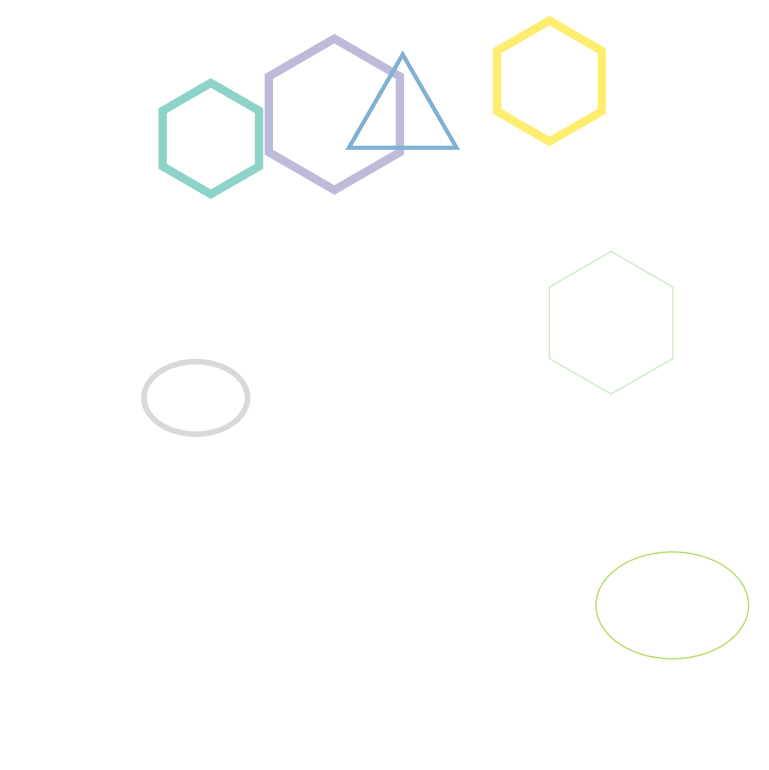[{"shape": "hexagon", "thickness": 3, "radius": 0.36, "center": [0.274, 0.82]}, {"shape": "hexagon", "thickness": 3, "radius": 0.49, "center": [0.434, 0.851]}, {"shape": "triangle", "thickness": 1.5, "radius": 0.4, "center": [0.523, 0.848]}, {"shape": "oval", "thickness": 0.5, "radius": 0.5, "center": [0.873, 0.214]}, {"shape": "oval", "thickness": 2, "radius": 0.34, "center": [0.254, 0.483]}, {"shape": "hexagon", "thickness": 0.5, "radius": 0.46, "center": [0.794, 0.581]}, {"shape": "hexagon", "thickness": 3, "radius": 0.39, "center": [0.714, 0.895]}]